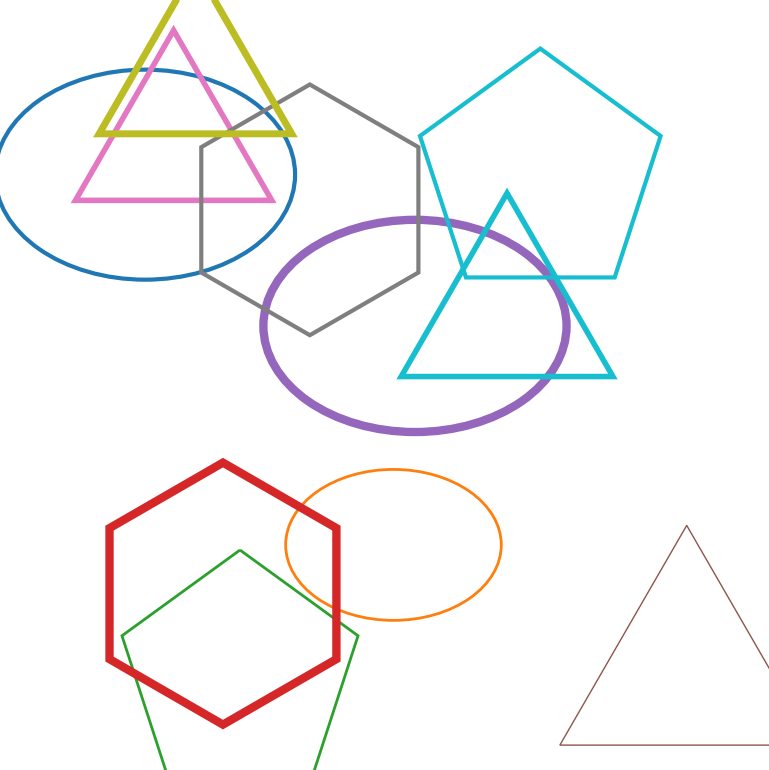[{"shape": "oval", "thickness": 1.5, "radius": 0.97, "center": [0.188, 0.773]}, {"shape": "oval", "thickness": 1, "radius": 0.7, "center": [0.511, 0.292]}, {"shape": "pentagon", "thickness": 1, "radius": 0.81, "center": [0.312, 0.125]}, {"shape": "hexagon", "thickness": 3, "radius": 0.85, "center": [0.29, 0.229]}, {"shape": "oval", "thickness": 3, "radius": 0.98, "center": [0.539, 0.577]}, {"shape": "triangle", "thickness": 0.5, "radius": 0.95, "center": [0.892, 0.127]}, {"shape": "triangle", "thickness": 2, "radius": 0.74, "center": [0.225, 0.813]}, {"shape": "hexagon", "thickness": 1.5, "radius": 0.81, "center": [0.402, 0.727]}, {"shape": "triangle", "thickness": 2.5, "radius": 0.72, "center": [0.254, 0.898]}, {"shape": "triangle", "thickness": 2, "radius": 0.79, "center": [0.659, 0.59]}, {"shape": "pentagon", "thickness": 1.5, "radius": 0.82, "center": [0.702, 0.773]}]